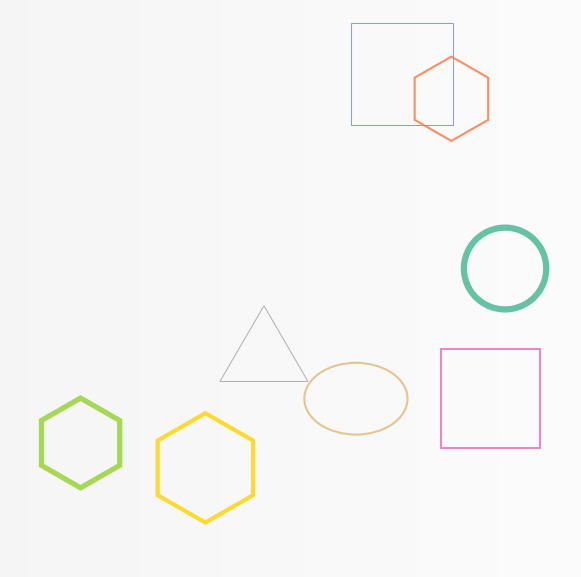[{"shape": "circle", "thickness": 3, "radius": 0.35, "center": [0.869, 0.534]}, {"shape": "hexagon", "thickness": 1, "radius": 0.37, "center": [0.777, 0.828]}, {"shape": "square", "thickness": 0.5, "radius": 0.44, "center": [0.692, 0.871]}, {"shape": "square", "thickness": 1, "radius": 0.43, "center": [0.844, 0.309]}, {"shape": "hexagon", "thickness": 2.5, "radius": 0.39, "center": [0.139, 0.232]}, {"shape": "hexagon", "thickness": 2, "radius": 0.47, "center": [0.353, 0.189]}, {"shape": "oval", "thickness": 1, "radius": 0.44, "center": [0.612, 0.309]}, {"shape": "triangle", "thickness": 0.5, "radius": 0.44, "center": [0.454, 0.382]}]